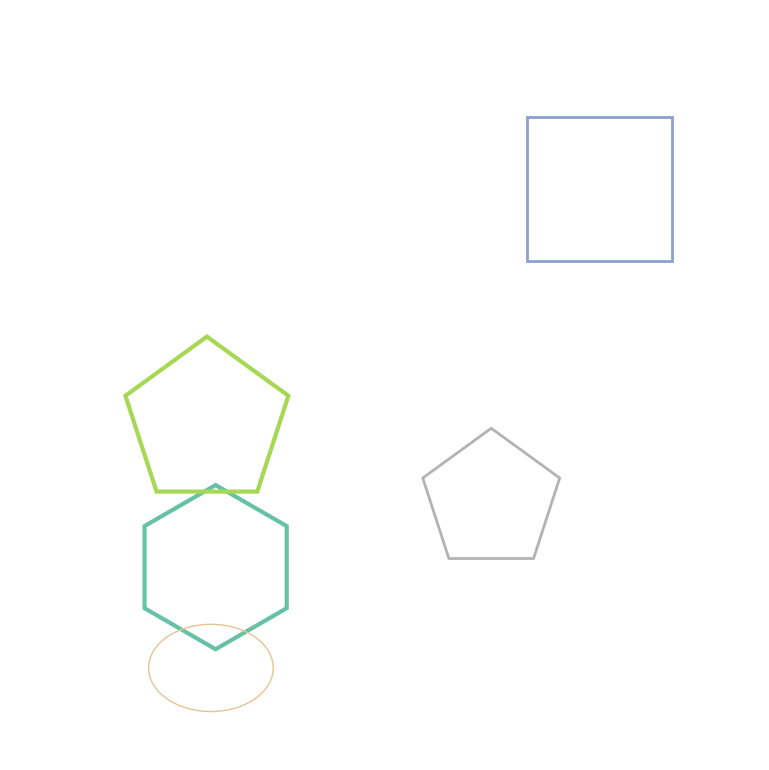[{"shape": "hexagon", "thickness": 1.5, "radius": 0.53, "center": [0.28, 0.263]}, {"shape": "square", "thickness": 1, "radius": 0.47, "center": [0.779, 0.755]}, {"shape": "pentagon", "thickness": 1.5, "radius": 0.56, "center": [0.269, 0.452]}, {"shape": "oval", "thickness": 0.5, "radius": 0.4, "center": [0.274, 0.133]}, {"shape": "pentagon", "thickness": 1, "radius": 0.47, "center": [0.638, 0.35]}]